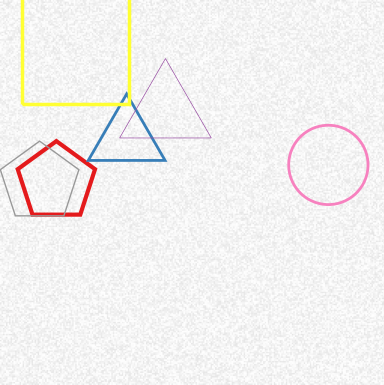[{"shape": "pentagon", "thickness": 3, "radius": 0.53, "center": [0.146, 0.528]}, {"shape": "triangle", "thickness": 2, "radius": 0.58, "center": [0.329, 0.641]}, {"shape": "triangle", "thickness": 0.5, "radius": 0.69, "center": [0.43, 0.71]}, {"shape": "square", "thickness": 2.5, "radius": 0.69, "center": [0.196, 0.868]}, {"shape": "circle", "thickness": 2, "radius": 0.52, "center": [0.853, 0.572]}, {"shape": "pentagon", "thickness": 1, "radius": 0.54, "center": [0.103, 0.526]}]